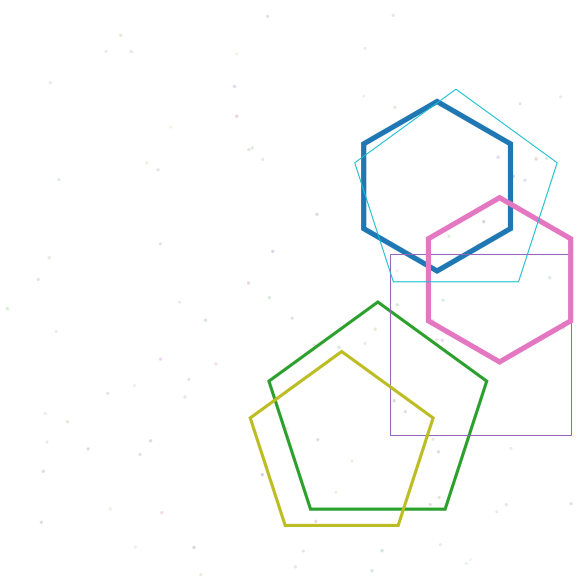[{"shape": "hexagon", "thickness": 2.5, "radius": 0.73, "center": [0.757, 0.677]}, {"shape": "pentagon", "thickness": 1.5, "radius": 0.99, "center": [0.654, 0.278]}, {"shape": "square", "thickness": 0.5, "radius": 0.78, "center": [0.833, 0.403]}, {"shape": "hexagon", "thickness": 2.5, "radius": 0.71, "center": [0.865, 0.515]}, {"shape": "pentagon", "thickness": 1.5, "radius": 0.83, "center": [0.592, 0.224]}, {"shape": "pentagon", "thickness": 0.5, "radius": 0.92, "center": [0.79, 0.66]}]